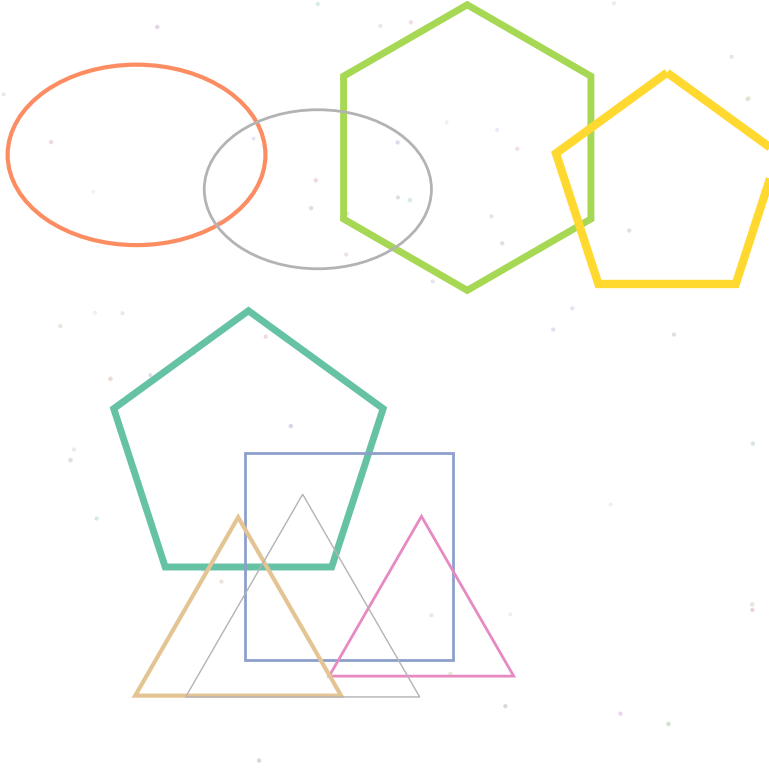[{"shape": "pentagon", "thickness": 2.5, "radius": 0.92, "center": [0.323, 0.412]}, {"shape": "oval", "thickness": 1.5, "radius": 0.84, "center": [0.177, 0.799]}, {"shape": "square", "thickness": 1, "radius": 0.67, "center": [0.453, 0.277]}, {"shape": "triangle", "thickness": 1, "radius": 0.69, "center": [0.547, 0.191]}, {"shape": "hexagon", "thickness": 2.5, "radius": 0.93, "center": [0.607, 0.808]}, {"shape": "pentagon", "thickness": 3, "radius": 0.76, "center": [0.866, 0.754]}, {"shape": "triangle", "thickness": 1.5, "radius": 0.77, "center": [0.309, 0.174]}, {"shape": "oval", "thickness": 1, "radius": 0.74, "center": [0.413, 0.754]}, {"shape": "triangle", "thickness": 0.5, "radius": 0.88, "center": [0.393, 0.183]}]